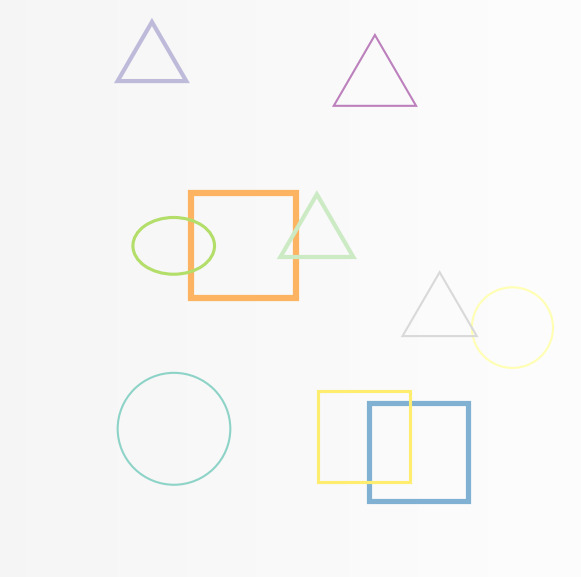[{"shape": "circle", "thickness": 1, "radius": 0.48, "center": [0.299, 0.257]}, {"shape": "circle", "thickness": 1, "radius": 0.35, "center": [0.882, 0.432]}, {"shape": "triangle", "thickness": 2, "radius": 0.34, "center": [0.261, 0.893]}, {"shape": "square", "thickness": 2.5, "radius": 0.42, "center": [0.72, 0.217]}, {"shape": "square", "thickness": 3, "radius": 0.45, "center": [0.419, 0.575]}, {"shape": "oval", "thickness": 1.5, "radius": 0.35, "center": [0.299, 0.573]}, {"shape": "triangle", "thickness": 1, "radius": 0.37, "center": [0.756, 0.454]}, {"shape": "triangle", "thickness": 1, "radius": 0.41, "center": [0.645, 0.857]}, {"shape": "triangle", "thickness": 2, "radius": 0.36, "center": [0.545, 0.59]}, {"shape": "square", "thickness": 1.5, "radius": 0.39, "center": [0.626, 0.243]}]